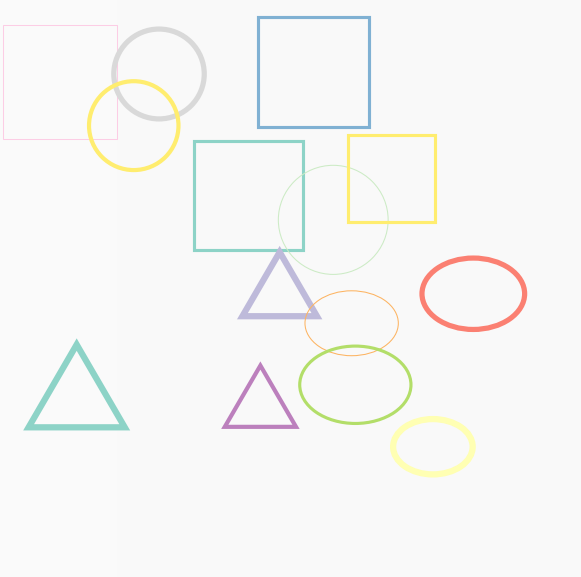[{"shape": "triangle", "thickness": 3, "radius": 0.48, "center": [0.132, 0.307]}, {"shape": "square", "thickness": 1.5, "radius": 0.47, "center": [0.428, 0.66]}, {"shape": "oval", "thickness": 3, "radius": 0.34, "center": [0.745, 0.226]}, {"shape": "triangle", "thickness": 3, "radius": 0.37, "center": [0.481, 0.489]}, {"shape": "oval", "thickness": 2.5, "radius": 0.44, "center": [0.814, 0.49]}, {"shape": "square", "thickness": 1.5, "radius": 0.48, "center": [0.539, 0.875]}, {"shape": "oval", "thickness": 0.5, "radius": 0.4, "center": [0.605, 0.439]}, {"shape": "oval", "thickness": 1.5, "radius": 0.48, "center": [0.611, 0.333]}, {"shape": "square", "thickness": 0.5, "radius": 0.49, "center": [0.103, 0.857]}, {"shape": "circle", "thickness": 2.5, "radius": 0.39, "center": [0.274, 0.871]}, {"shape": "triangle", "thickness": 2, "radius": 0.35, "center": [0.448, 0.295]}, {"shape": "circle", "thickness": 0.5, "radius": 0.47, "center": [0.573, 0.618]}, {"shape": "square", "thickness": 1.5, "radius": 0.38, "center": [0.674, 0.691]}, {"shape": "circle", "thickness": 2, "radius": 0.38, "center": [0.23, 0.782]}]